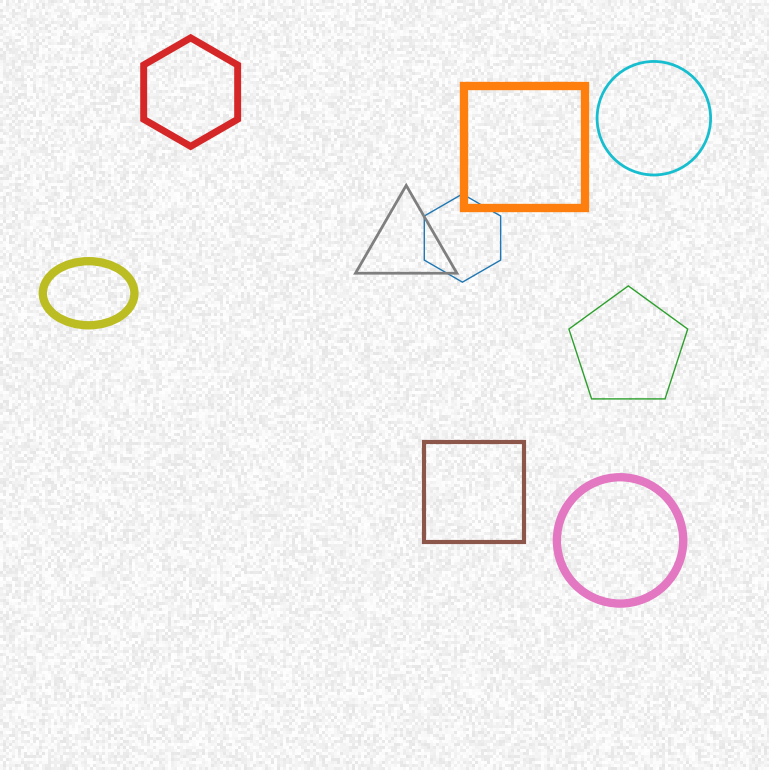[{"shape": "hexagon", "thickness": 0.5, "radius": 0.29, "center": [0.601, 0.691]}, {"shape": "square", "thickness": 3, "radius": 0.4, "center": [0.681, 0.809]}, {"shape": "pentagon", "thickness": 0.5, "radius": 0.41, "center": [0.816, 0.548]}, {"shape": "hexagon", "thickness": 2.5, "radius": 0.35, "center": [0.248, 0.88]}, {"shape": "square", "thickness": 1.5, "radius": 0.32, "center": [0.616, 0.361]}, {"shape": "circle", "thickness": 3, "radius": 0.41, "center": [0.805, 0.298]}, {"shape": "triangle", "thickness": 1, "radius": 0.38, "center": [0.528, 0.683]}, {"shape": "oval", "thickness": 3, "radius": 0.3, "center": [0.115, 0.619]}, {"shape": "circle", "thickness": 1, "radius": 0.37, "center": [0.849, 0.846]}]